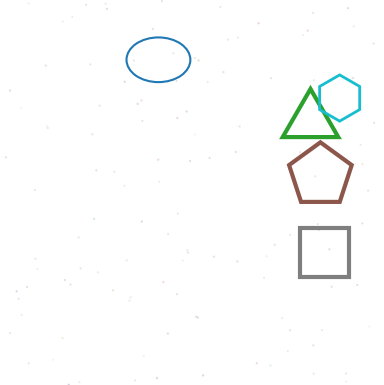[{"shape": "oval", "thickness": 1.5, "radius": 0.41, "center": [0.412, 0.845]}, {"shape": "triangle", "thickness": 3, "radius": 0.42, "center": [0.806, 0.686]}, {"shape": "pentagon", "thickness": 3, "radius": 0.43, "center": [0.832, 0.545]}, {"shape": "square", "thickness": 3, "radius": 0.32, "center": [0.842, 0.344]}, {"shape": "hexagon", "thickness": 2, "radius": 0.3, "center": [0.882, 0.745]}]